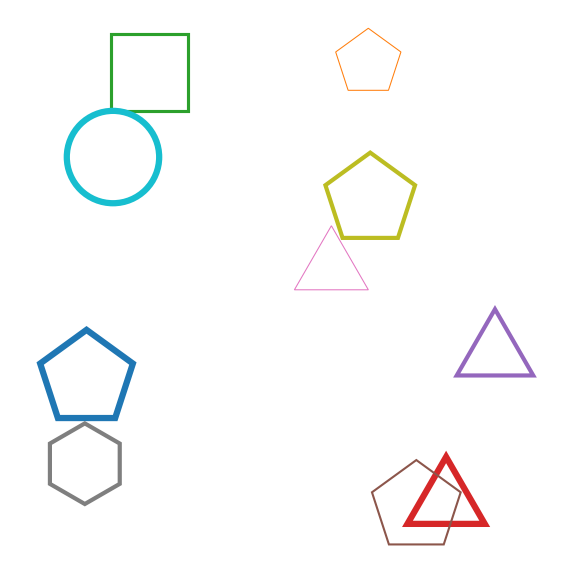[{"shape": "pentagon", "thickness": 3, "radius": 0.42, "center": [0.15, 0.344]}, {"shape": "pentagon", "thickness": 0.5, "radius": 0.3, "center": [0.638, 0.891]}, {"shape": "square", "thickness": 1.5, "radius": 0.33, "center": [0.259, 0.874]}, {"shape": "triangle", "thickness": 3, "radius": 0.39, "center": [0.772, 0.131]}, {"shape": "triangle", "thickness": 2, "radius": 0.38, "center": [0.857, 0.387]}, {"shape": "pentagon", "thickness": 1, "radius": 0.4, "center": [0.721, 0.122]}, {"shape": "triangle", "thickness": 0.5, "radius": 0.37, "center": [0.574, 0.534]}, {"shape": "hexagon", "thickness": 2, "radius": 0.35, "center": [0.147, 0.196]}, {"shape": "pentagon", "thickness": 2, "radius": 0.41, "center": [0.641, 0.653]}, {"shape": "circle", "thickness": 3, "radius": 0.4, "center": [0.196, 0.727]}]